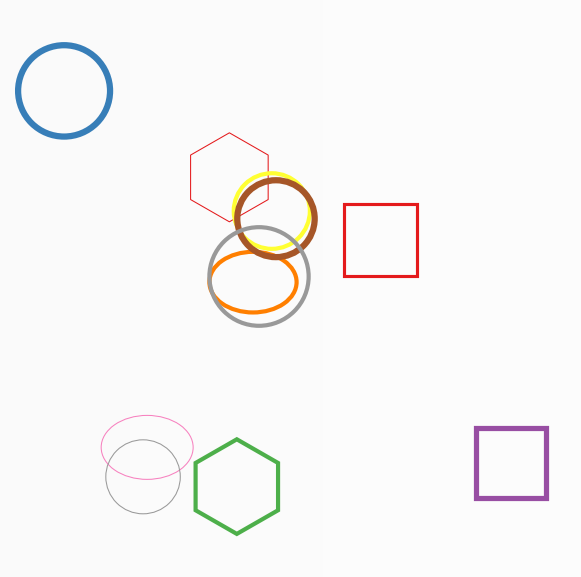[{"shape": "square", "thickness": 1.5, "radius": 0.31, "center": [0.655, 0.583]}, {"shape": "hexagon", "thickness": 0.5, "radius": 0.39, "center": [0.395, 0.692]}, {"shape": "circle", "thickness": 3, "radius": 0.4, "center": [0.11, 0.842]}, {"shape": "hexagon", "thickness": 2, "radius": 0.41, "center": [0.407, 0.157]}, {"shape": "square", "thickness": 2.5, "radius": 0.3, "center": [0.879, 0.198]}, {"shape": "oval", "thickness": 2, "radius": 0.38, "center": [0.435, 0.511]}, {"shape": "circle", "thickness": 2, "radius": 0.33, "center": [0.468, 0.634]}, {"shape": "circle", "thickness": 3, "radius": 0.33, "center": [0.475, 0.62]}, {"shape": "oval", "thickness": 0.5, "radius": 0.4, "center": [0.253, 0.224]}, {"shape": "circle", "thickness": 2, "radius": 0.43, "center": [0.446, 0.52]}, {"shape": "circle", "thickness": 0.5, "radius": 0.32, "center": [0.246, 0.173]}]